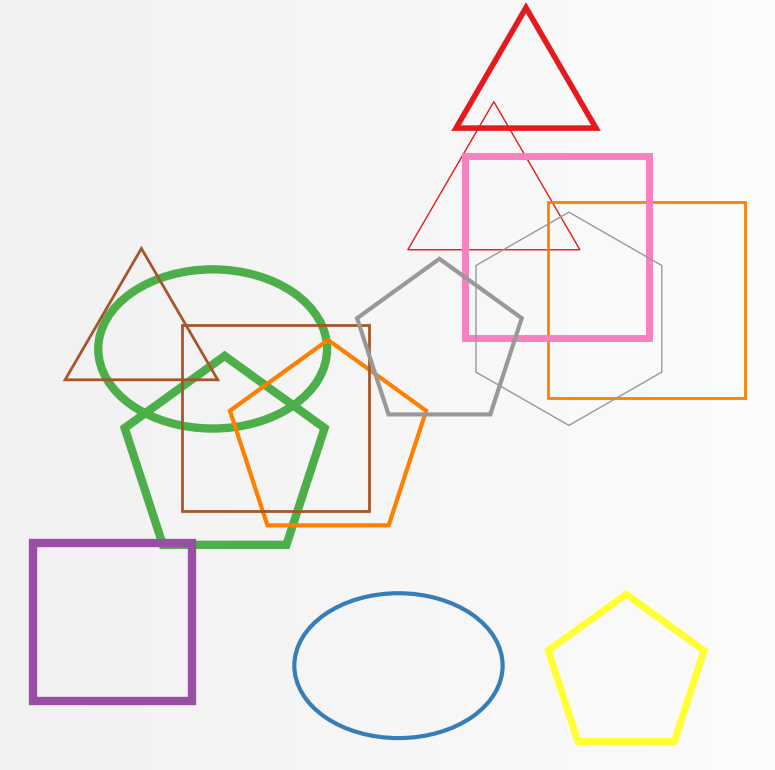[{"shape": "triangle", "thickness": 2, "radius": 0.52, "center": [0.679, 0.886]}, {"shape": "triangle", "thickness": 0.5, "radius": 0.64, "center": [0.637, 0.74]}, {"shape": "oval", "thickness": 1.5, "radius": 0.67, "center": [0.514, 0.136]}, {"shape": "pentagon", "thickness": 3, "radius": 0.68, "center": [0.29, 0.402]}, {"shape": "oval", "thickness": 3, "radius": 0.74, "center": [0.274, 0.547]}, {"shape": "square", "thickness": 3, "radius": 0.51, "center": [0.145, 0.192]}, {"shape": "square", "thickness": 1, "radius": 0.64, "center": [0.834, 0.611]}, {"shape": "pentagon", "thickness": 1.5, "radius": 0.67, "center": [0.423, 0.425]}, {"shape": "pentagon", "thickness": 2.5, "radius": 0.53, "center": [0.808, 0.123]}, {"shape": "triangle", "thickness": 1, "radius": 0.57, "center": [0.182, 0.564]}, {"shape": "square", "thickness": 1, "radius": 0.6, "center": [0.356, 0.457]}, {"shape": "square", "thickness": 2.5, "radius": 0.59, "center": [0.718, 0.679]}, {"shape": "hexagon", "thickness": 0.5, "radius": 0.69, "center": [0.734, 0.586]}, {"shape": "pentagon", "thickness": 1.5, "radius": 0.56, "center": [0.567, 0.552]}]